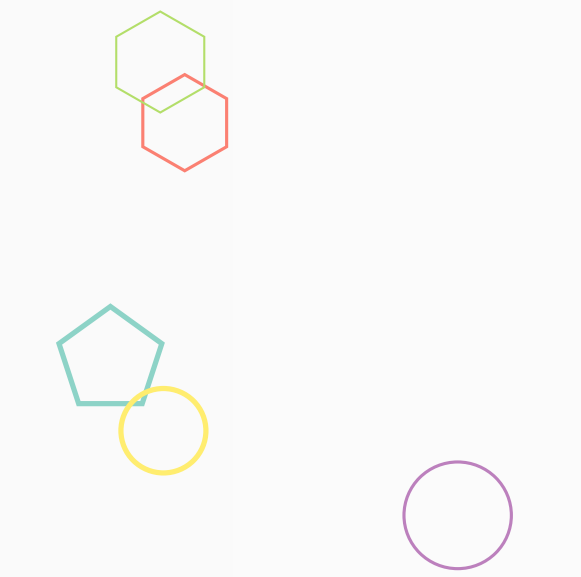[{"shape": "pentagon", "thickness": 2.5, "radius": 0.46, "center": [0.19, 0.375]}, {"shape": "hexagon", "thickness": 1.5, "radius": 0.42, "center": [0.318, 0.787]}, {"shape": "hexagon", "thickness": 1, "radius": 0.44, "center": [0.276, 0.892]}, {"shape": "circle", "thickness": 1.5, "radius": 0.46, "center": [0.787, 0.107]}, {"shape": "circle", "thickness": 2.5, "radius": 0.37, "center": [0.281, 0.253]}]